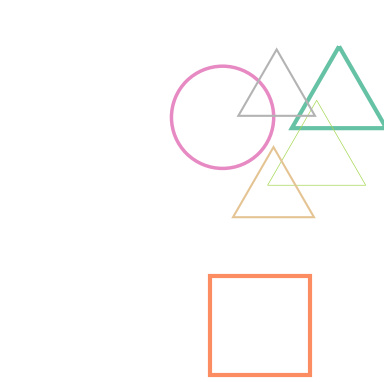[{"shape": "triangle", "thickness": 3, "radius": 0.71, "center": [0.881, 0.738]}, {"shape": "square", "thickness": 3, "radius": 0.65, "center": [0.675, 0.155]}, {"shape": "circle", "thickness": 2.5, "radius": 0.66, "center": [0.578, 0.695]}, {"shape": "triangle", "thickness": 0.5, "radius": 0.74, "center": [0.822, 0.592]}, {"shape": "triangle", "thickness": 1.5, "radius": 0.61, "center": [0.71, 0.497]}, {"shape": "triangle", "thickness": 1.5, "radius": 0.57, "center": [0.719, 0.757]}]